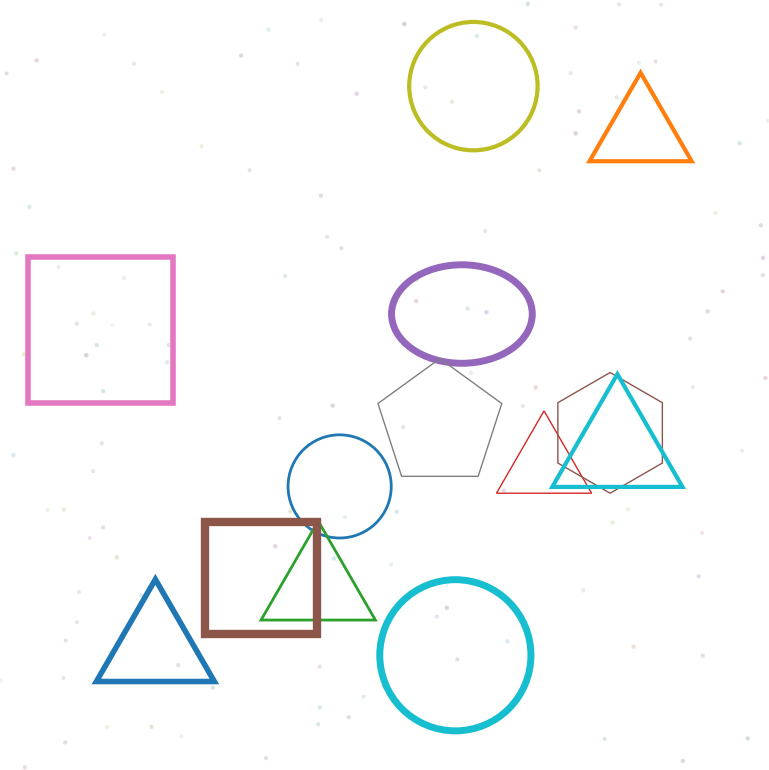[{"shape": "triangle", "thickness": 2, "radius": 0.44, "center": [0.202, 0.159]}, {"shape": "circle", "thickness": 1, "radius": 0.34, "center": [0.441, 0.368]}, {"shape": "triangle", "thickness": 1.5, "radius": 0.38, "center": [0.832, 0.829]}, {"shape": "triangle", "thickness": 1, "radius": 0.43, "center": [0.413, 0.238]}, {"shape": "triangle", "thickness": 0.5, "radius": 0.36, "center": [0.707, 0.395]}, {"shape": "oval", "thickness": 2.5, "radius": 0.46, "center": [0.6, 0.592]}, {"shape": "hexagon", "thickness": 0.5, "radius": 0.39, "center": [0.792, 0.438]}, {"shape": "square", "thickness": 3, "radius": 0.37, "center": [0.339, 0.249]}, {"shape": "square", "thickness": 2, "radius": 0.47, "center": [0.13, 0.571]}, {"shape": "pentagon", "thickness": 0.5, "radius": 0.42, "center": [0.571, 0.45]}, {"shape": "circle", "thickness": 1.5, "radius": 0.42, "center": [0.615, 0.888]}, {"shape": "triangle", "thickness": 1.5, "radius": 0.49, "center": [0.802, 0.416]}, {"shape": "circle", "thickness": 2.5, "radius": 0.49, "center": [0.591, 0.149]}]